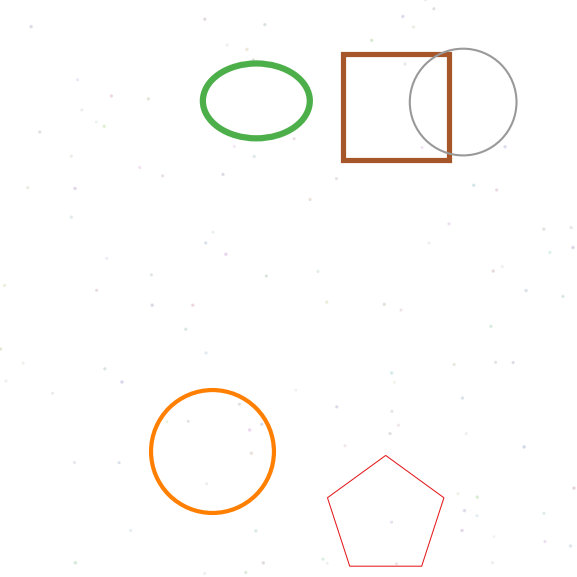[{"shape": "pentagon", "thickness": 0.5, "radius": 0.53, "center": [0.668, 0.104]}, {"shape": "oval", "thickness": 3, "radius": 0.46, "center": [0.444, 0.824]}, {"shape": "circle", "thickness": 2, "radius": 0.53, "center": [0.368, 0.217]}, {"shape": "square", "thickness": 2.5, "radius": 0.46, "center": [0.686, 0.814]}, {"shape": "circle", "thickness": 1, "radius": 0.46, "center": [0.802, 0.822]}]